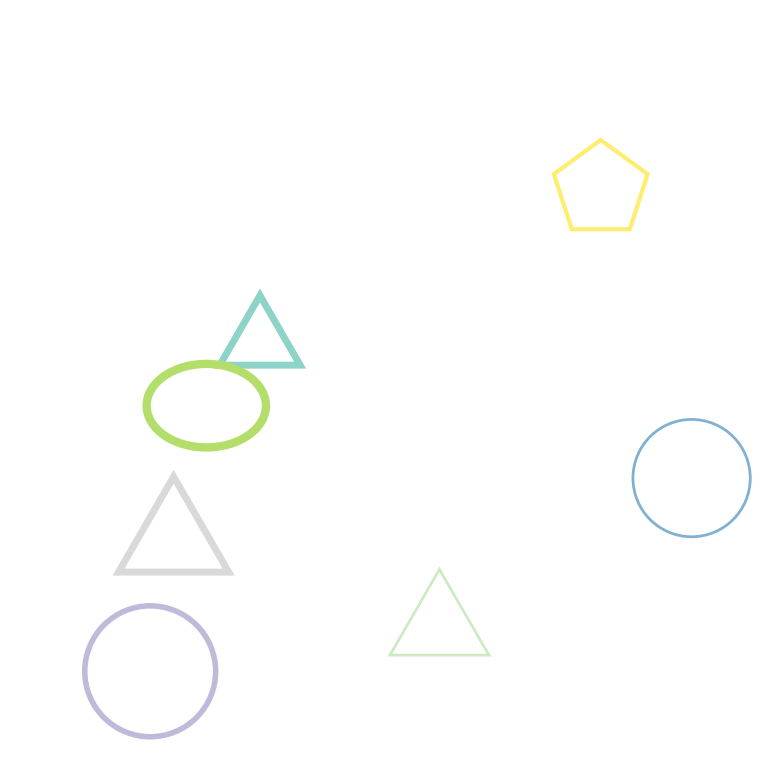[{"shape": "triangle", "thickness": 2.5, "radius": 0.3, "center": [0.338, 0.556]}, {"shape": "circle", "thickness": 2, "radius": 0.43, "center": [0.195, 0.128]}, {"shape": "circle", "thickness": 1, "radius": 0.38, "center": [0.898, 0.379]}, {"shape": "oval", "thickness": 3, "radius": 0.39, "center": [0.268, 0.473]}, {"shape": "triangle", "thickness": 2.5, "radius": 0.41, "center": [0.225, 0.298]}, {"shape": "triangle", "thickness": 1, "radius": 0.37, "center": [0.571, 0.186]}, {"shape": "pentagon", "thickness": 1.5, "radius": 0.32, "center": [0.78, 0.754]}]